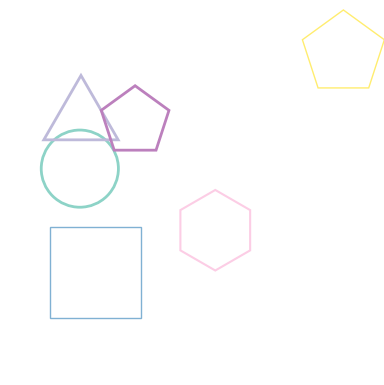[{"shape": "circle", "thickness": 2, "radius": 0.5, "center": [0.207, 0.562]}, {"shape": "triangle", "thickness": 2, "radius": 0.56, "center": [0.21, 0.693]}, {"shape": "square", "thickness": 1, "radius": 0.59, "center": [0.249, 0.292]}, {"shape": "hexagon", "thickness": 1.5, "radius": 0.52, "center": [0.559, 0.402]}, {"shape": "pentagon", "thickness": 2, "radius": 0.46, "center": [0.351, 0.685]}, {"shape": "pentagon", "thickness": 1, "radius": 0.56, "center": [0.892, 0.862]}]